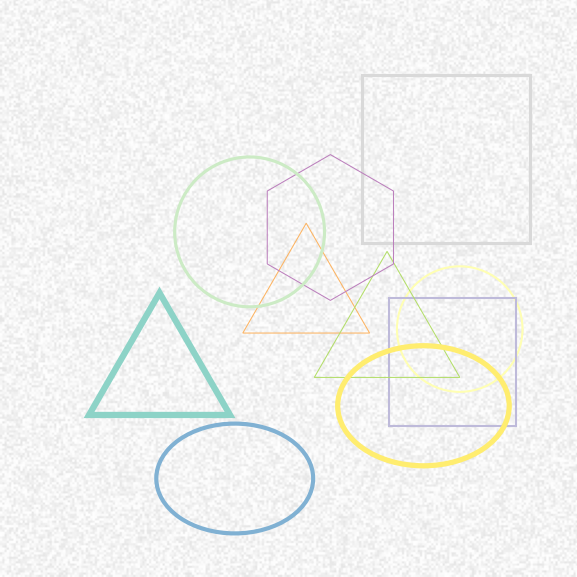[{"shape": "triangle", "thickness": 3, "radius": 0.7, "center": [0.276, 0.351]}, {"shape": "circle", "thickness": 1, "radius": 0.54, "center": [0.796, 0.429]}, {"shape": "square", "thickness": 1, "radius": 0.55, "center": [0.783, 0.372]}, {"shape": "oval", "thickness": 2, "radius": 0.68, "center": [0.406, 0.171]}, {"shape": "triangle", "thickness": 0.5, "radius": 0.63, "center": [0.53, 0.486]}, {"shape": "triangle", "thickness": 0.5, "radius": 0.73, "center": [0.67, 0.418]}, {"shape": "square", "thickness": 1.5, "radius": 0.73, "center": [0.772, 0.724]}, {"shape": "hexagon", "thickness": 0.5, "radius": 0.63, "center": [0.572, 0.605]}, {"shape": "circle", "thickness": 1.5, "radius": 0.65, "center": [0.432, 0.598]}, {"shape": "oval", "thickness": 2.5, "radius": 0.74, "center": [0.733, 0.297]}]